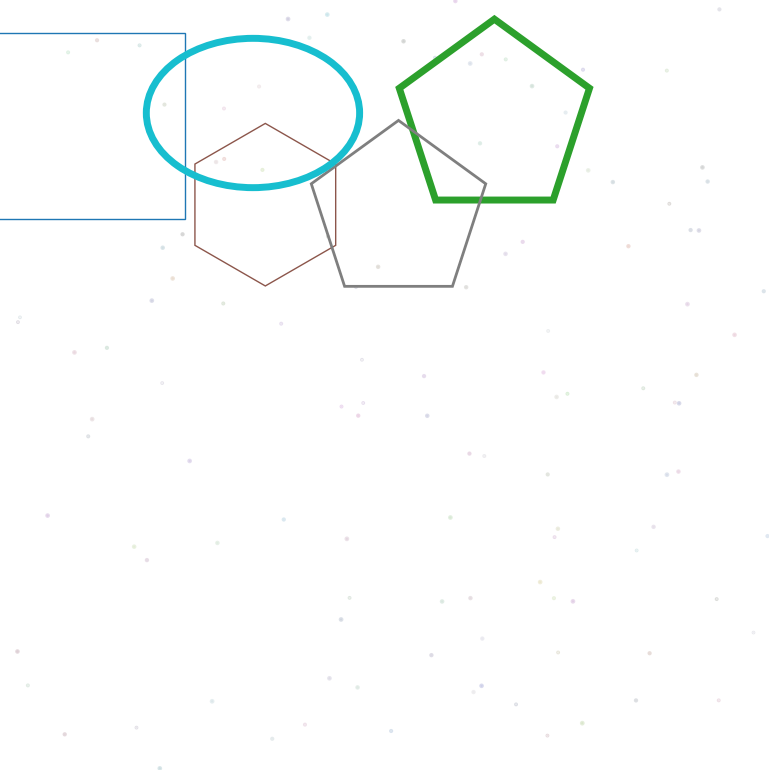[{"shape": "square", "thickness": 0.5, "radius": 0.61, "center": [0.118, 0.836]}, {"shape": "pentagon", "thickness": 2.5, "radius": 0.65, "center": [0.642, 0.845]}, {"shape": "hexagon", "thickness": 0.5, "radius": 0.53, "center": [0.345, 0.734]}, {"shape": "pentagon", "thickness": 1, "radius": 0.6, "center": [0.518, 0.724]}, {"shape": "oval", "thickness": 2.5, "radius": 0.69, "center": [0.329, 0.853]}]